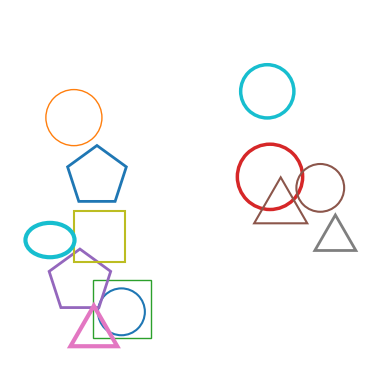[{"shape": "pentagon", "thickness": 2, "radius": 0.4, "center": [0.252, 0.542]}, {"shape": "circle", "thickness": 1.5, "radius": 0.3, "center": [0.315, 0.19]}, {"shape": "circle", "thickness": 1, "radius": 0.36, "center": [0.192, 0.695]}, {"shape": "square", "thickness": 1, "radius": 0.38, "center": [0.317, 0.197]}, {"shape": "circle", "thickness": 2.5, "radius": 0.42, "center": [0.701, 0.541]}, {"shape": "pentagon", "thickness": 2, "radius": 0.42, "center": [0.208, 0.269]}, {"shape": "triangle", "thickness": 1.5, "radius": 0.4, "center": [0.729, 0.46]}, {"shape": "circle", "thickness": 1.5, "radius": 0.31, "center": [0.832, 0.512]}, {"shape": "triangle", "thickness": 3, "radius": 0.35, "center": [0.244, 0.136]}, {"shape": "triangle", "thickness": 2, "radius": 0.31, "center": [0.871, 0.38]}, {"shape": "square", "thickness": 1.5, "radius": 0.33, "center": [0.259, 0.386]}, {"shape": "oval", "thickness": 3, "radius": 0.32, "center": [0.13, 0.376]}, {"shape": "circle", "thickness": 2.5, "radius": 0.35, "center": [0.694, 0.763]}]